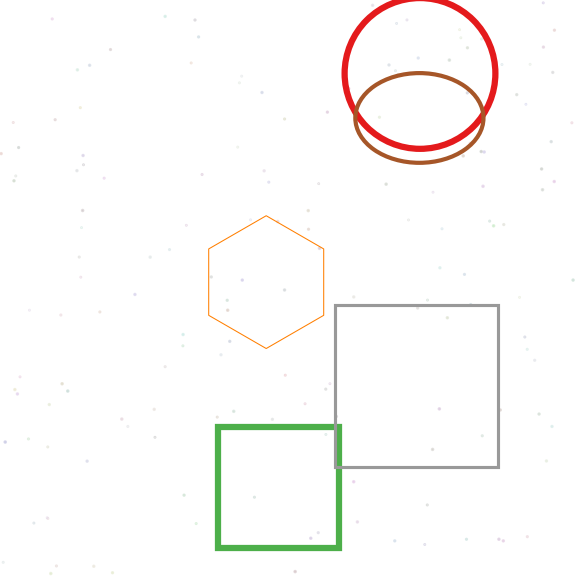[{"shape": "circle", "thickness": 3, "radius": 0.65, "center": [0.727, 0.872]}, {"shape": "square", "thickness": 3, "radius": 0.53, "center": [0.483, 0.154]}, {"shape": "hexagon", "thickness": 0.5, "radius": 0.57, "center": [0.461, 0.511]}, {"shape": "oval", "thickness": 2, "radius": 0.55, "center": [0.726, 0.795]}, {"shape": "square", "thickness": 1.5, "radius": 0.7, "center": [0.721, 0.331]}]